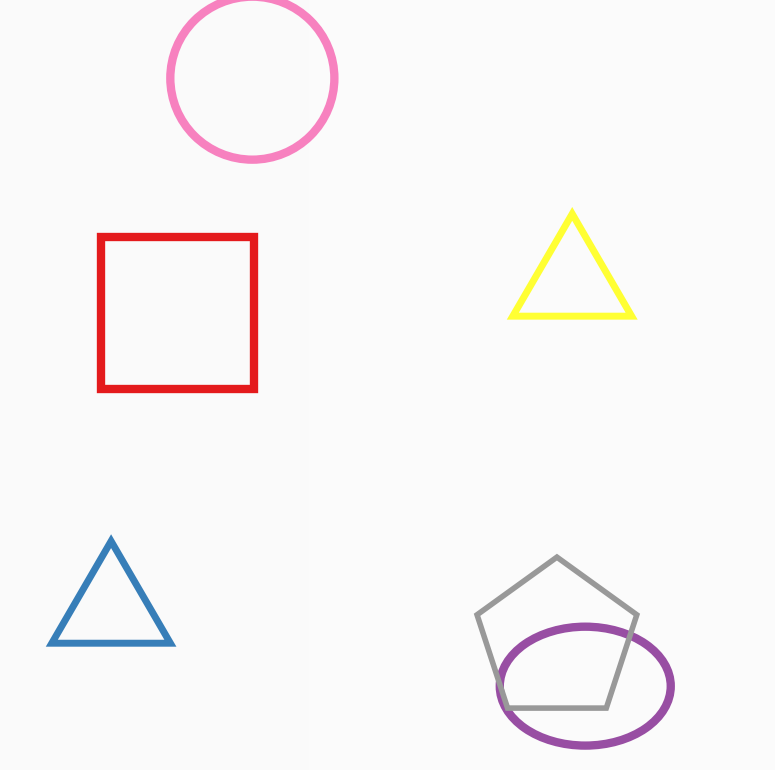[{"shape": "square", "thickness": 3, "radius": 0.49, "center": [0.229, 0.594]}, {"shape": "triangle", "thickness": 2.5, "radius": 0.44, "center": [0.143, 0.209]}, {"shape": "oval", "thickness": 3, "radius": 0.55, "center": [0.755, 0.109]}, {"shape": "triangle", "thickness": 2.5, "radius": 0.44, "center": [0.738, 0.634]}, {"shape": "circle", "thickness": 3, "radius": 0.53, "center": [0.326, 0.898]}, {"shape": "pentagon", "thickness": 2, "radius": 0.54, "center": [0.719, 0.168]}]